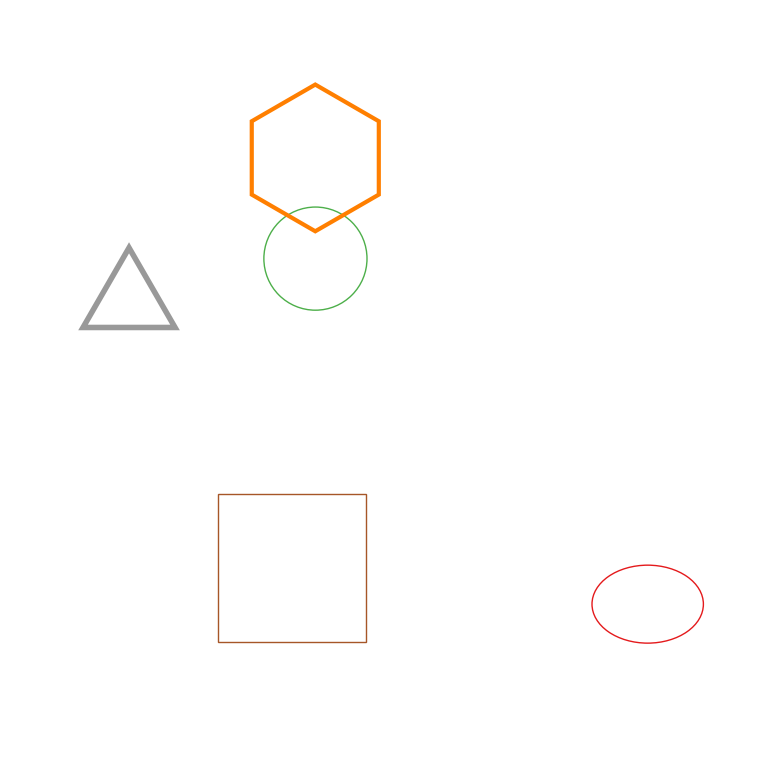[{"shape": "oval", "thickness": 0.5, "radius": 0.36, "center": [0.841, 0.215]}, {"shape": "circle", "thickness": 0.5, "radius": 0.33, "center": [0.41, 0.664]}, {"shape": "hexagon", "thickness": 1.5, "radius": 0.48, "center": [0.409, 0.795]}, {"shape": "square", "thickness": 0.5, "radius": 0.48, "center": [0.379, 0.262]}, {"shape": "triangle", "thickness": 2, "radius": 0.34, "center": [0.168, 0.609]}]